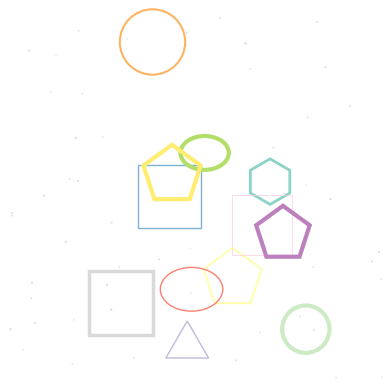[{"shape": "hexagon", "thickness": 2, "radius": 0.3, "center": [0.702, 0.528]}, {"shape": "pentagon", "thickness": 1.5, "radius": 0.4, "center": [0.604, 0.277]}, {"shape": "triangle", "thickness": 1, "radius": 0.32, "center": [0.486, 0.102]}, {"shape": "oval", "thickness": 1, "radius": 0.41, "center": [0.498, 0.249]}, {"shape": "square", "thickness": 1, "radius": 0.41, "center": [0.44, 0.49]}, {"shape": "circle", "thickness": 1.5, "radius": 0.42, "center": [0.396, 0.891]}, {"shape": "oval", "thickness": 3, "radius": 0.31, "center": [0.532, 0.603]}, {"shape": "square", "thickness": 0.5, "radius": 0.39, "center": [0.68, 0.415]}, {"shape": "square", "thickness": 2.5, "radius": 0.42, "center": [0.314, 0.213]}, {"shape": "pentagon", "thickness": 3, "radius": 0.37, "center": [0.735, 0.392]}, {"shape": "circle", "thickness": 3, "radius": 0.31, "center": [0.794, 0.145]}, {"shape": "pentagon", "thickness": 3, "radius": 0.39, "center": [0.447, 0.546]}]